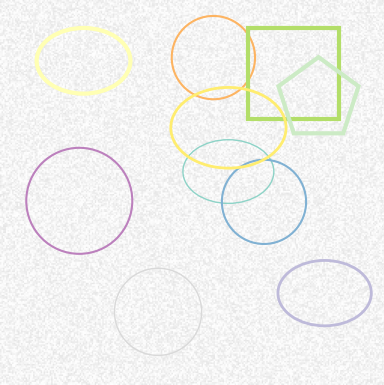[{"shape": "oval", "thickness": 1, "radius": 0.59, "center": [0.593, 0.554]}, {"shape": "oval", "thickness": 3, "radius": 0.61, "center": [0.217, 0.842]}, {"shape": "oval", "thickness": 2, "radius": 0.61, "center": [0.843, 0.239]}, {"shape": "circle", "thickness": 1.5, "radius": 0.55, "center": [0.686, 0.476]}, {"shape": "circle", "thickness": 1.5, "radius": 0.54, "center": [0.554, 0.85]}, {"shape": "square", "thickness": 3, "radius": 0.59, "center": [0.763, 0.809]}, {"shape": "circle", "thickness": 1, "radius": 0.57, "center": [0.411, 0.19]}, {"shape": "circle", "thickness": 1.5, "radius": 0.69, "center": [0.206, 0.478]}, {"shape": "pentagon", "thickness": 3, "radius": 0.55, "center": [0.827, 0.742]}, {"shape": "oval", "thickness": 2, "radius": 0.75, "center": [0.593, 0.668]}]